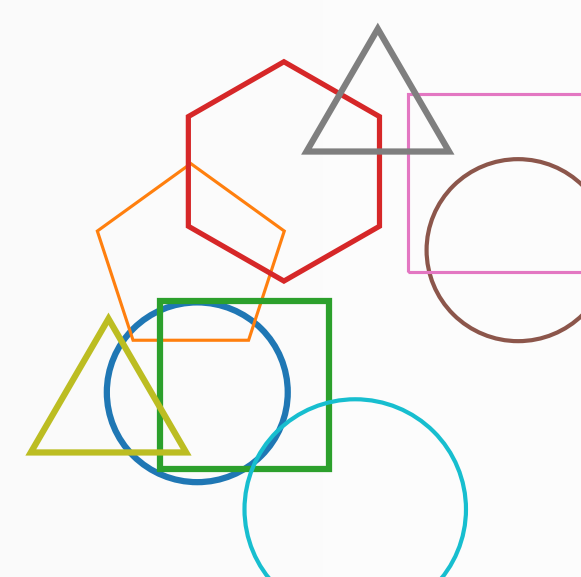[{"shape": "circle", "thickness": 3, "radius": 0.78, "center": [0.339, 0.32]}, {"shape": "pentagon", "thickness": 1.5, "radius": 0.85, "center": [0.328, 0.547]}, {"shape": "square", "thickness": 3, "radius": 0.73, "center": [0.42, 0.332]}, {"shape": "hexagon", "thickness": 2.5, "radius": 0.95, "center": [0.488, 0.702]}, {"shape": "circle", "thickness": 2, "radius": 0.79, "center": [0.891, 0.566]}, {"shape": "square", "thickness": 1.5, "radius": 0.77, "center": [0.855, 0.682]}, {"shape": "triangle", "thickness": 3, "radius": 0.71, "center": [0.65, 0.808]}, {"shape": "triangle", "thickness": 3, "radius": 0.77, "center": [0.187, 0.293]}, {"shape": "circle", "thickness": 2, "radius": 0.95, "center": [0.611, 0.117]}]